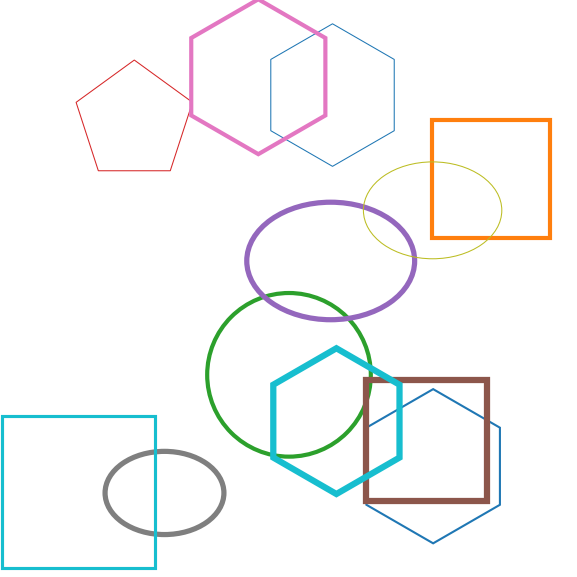[{"shape": "hexagon", "thickness": 0.5, "radius": 0.62, "center": [0.576, 0.835]}, {"shape": "hexagon", "thickness": 1, "radius": 0.67, "center": [0.75, 0.192]}, {"shape": "square", "thickness": 2, "radius": 0.51, "center": [0.85, 0.69]}, {"shape": "circle", "thickness": 2, "radius": 0.71, "center": [0.5, 0.35]}, {"shape": "pentagon", "thickness": 0.5, "radius": 0.53, "center": [0.233, 0.789]}, {"shape": "oval", "thickness": 2.5, "radius": 0.73, "center": [0.573, 0.547]}, {"shape": "square", "thickness": 3, "radius": 0.52, "center": [0.739, 0.236]}, {"shape": "hexagon", "thickness": 2, "radius": 0.67, "center": [0.447, 0.866]}, {"shape": "oval", "thickness": 2.5, "radius": 0.51, "center": [0.285, 0.146]}, {"shape": "oval", "thickness": 0.5, "radius": 0.6, "center": [0.749, 0.635]}, {"shape": "square", "thickness": 1.5, "radius": 0.66, "center": [0.136, 0.147]}, {"shape": "hexagon", "thickness": 3, "radius": 0.63, "center": [0.583, 0.27]}]